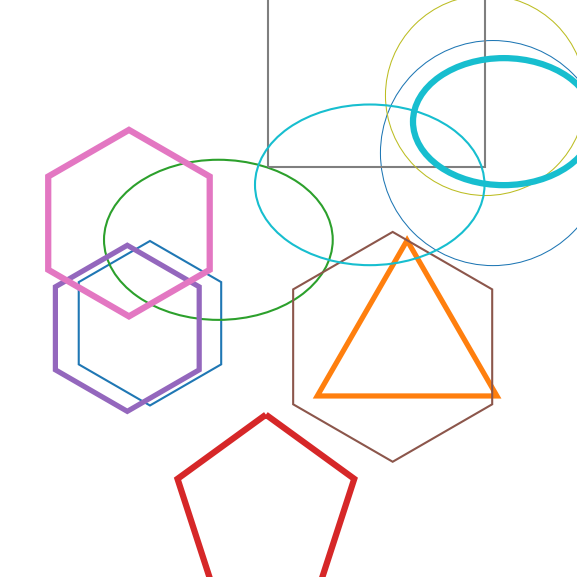[{"shape": "circle", "thickness": 0.5, "radius": 0.97, "center": [0.854, 0.734]}, {"shape": "hexagon", "thickness": 1, "radius": 0.71, "center": [0.26, 0.439]}, {"shape": "triangle", "thickness": 2.5, "radius": 0.9, "center": [0.705, 0.403]}, {"shape": "oval", "thickness": 1, "radius": 0.99, "center": [0.378, 0.584]}, {"shape": "pentagon", "thickness": 3, "radius": 0.8, "center": [0.46, 0.12]}, {"shape": "hexagon", "thickness": 2.5, "radius": 0.72, "center": [0.22, 0.431]}, {"shape": "hexagon", "thickness": 1, "radius": 0.99, "center": [0.68, 0.399]}, {"shape": "hexagon", "thickness": 3, "radius": 0.81, "center": [0.223, 0.613]}, {"shape": "square", "thickness": 1, "radius": 0.94, "center": [0.653, 0.897]}, {"shape": "circle", "thickness": 0.5, "radius": 0.87, "center": [0.841, 0.834]}, {"shape": "oval", "thickness": 3, "radius": 0.79, "center": [0.872, 0.789]}, {"shape": "oval", "thickness": 1, "radius": 0.99, "center": [0.64, 0.679]}]